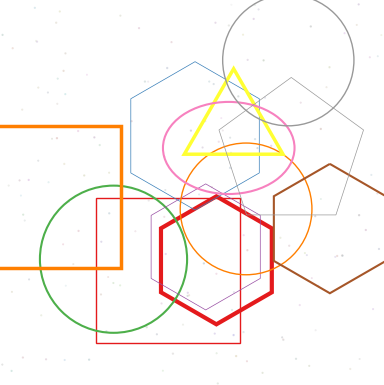[{"shape": "square", "thickness": 1, "radius": 0.94, "center": [0.436, 0.297]}, {"shape": "hexagon", "thickness": 3, "radius": 0.83, "center": [0.562, 0.324]}, {"shape": "hexagon", "thickness": 0.5, "radius": 0.96, "center": [0.507, 0.647]}, {"shape": "circle", "thickness": 1.5, "radius": 0.96, "center": [0.295, 0.327]}, {"shape": "hexagon", "thickness": 0.5, "radius": 0.82, "center": [0.534, 0.359]}, {"shape": "square", "thickness": 2.5, "radius": 0.92, "center": [0.129, 0.489]}, {"shape": "circle", "thickness": 1, "radius": 0.86, "center": [0.639, 0.457]}, {"shape": "triangle", "thickness": 2.5, "radius": 0.74, "center": [0.607, 0.673]}, {"shape": "hexagon", "thickness": 1.5, "radius": 0.84, "center": [0.857, 0.406]}, {"shape": "oval", "thickness": 1.5, "radius": 0.85, "center": [0.594, 0.616]}, {"shape": "pentagon", "thickness": 0.5, "radius": 0.99, "center": [0.756, 0.601]}, {"shape": "circle", "thickness": 1, "radius": 0.85, "center": [0.749, 0.844]}]